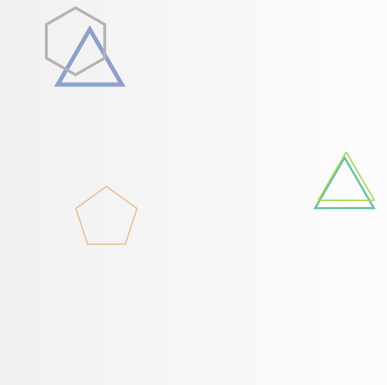[{"shape": "triangle", "thickness": 1.5, "radius": 0.44, "center": [0.889, 0.503]}, {"shape": "triangle", "thickness": 3, "radius": 0.48, "center": [0.232, 0.828]}, {"shape": "triangle", "thickness": 1, "radius": 0.42, "center": [0.894, 0.522]}, {"shape": "pentagon", "thickness": 1, "radius": 0.41, "center": [0.275, 0.433]}, {"shape": "hexagon", "thickness": 2, "radius": 0.44, "center": [0.195, 0.893]}]